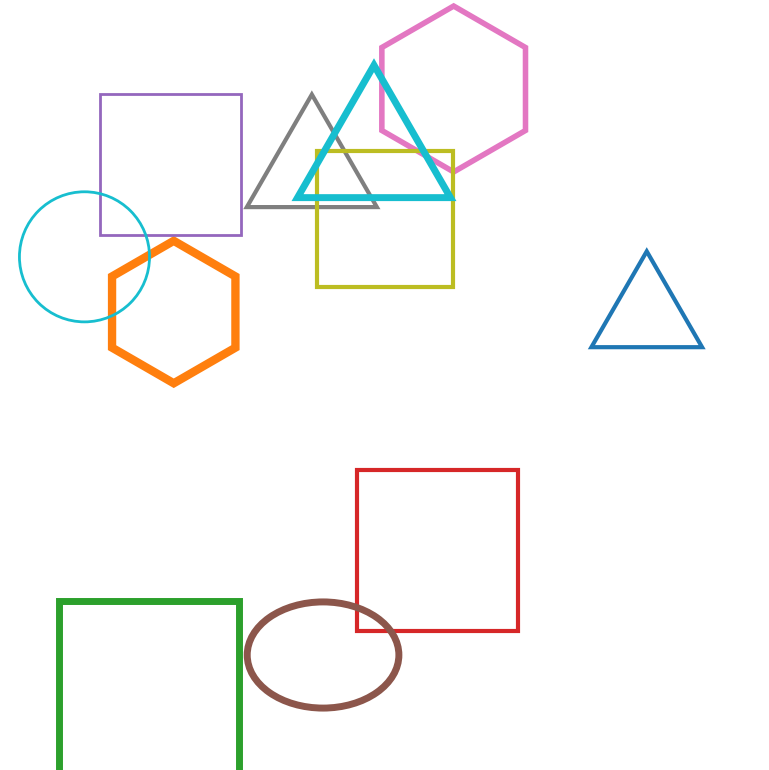[{"shape": "triangle", "thickness": 1.5, "radius": 0.41, "center": [0.84, 0.591]}, {"shape": "hexagon", "thickness": 3, "radius": 0.46, "center": [0.226, 0.595]}, {"shape": "square", "thickness": 2.5, "radius": 0.59, "center": [0.193, 0.103]}, {"shape": "square", "thickness": 1.5, "radius": 0.52, "center": [0.568, 0.285]}, {"shape": "square", "thickness": 1, "radius": 0.46, "center": [0.222, 0.787]}, {"shape": "oval", "thickness": 2.5, "radius": 0.49, "center": [0.42, 0.149]}, {"shape": "hexagon", "thickness": 2, "radius": 0.54, "center": [0.589, 0.884]}, {"shape": "triangle", "thickness": 1.5, "radius": 0.49, "center": [0.405, 0.78]}, {"shape": "square", "thickness": 1.5, "radius": 0.44, "center": [0.5, 0.715]}, {"shape": "triangle", "thickness": 2.5, "radius": 0.57, "center": [0.486, 0.801]}, {"shape": "circle", "thickness": 1, "radius": 0.42, "center": [0.11, 0.666]}]